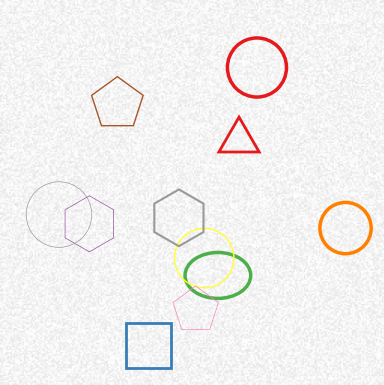[{"shape": "triangle", "thickness": 2, "radius": 0.3, "center": [0.621, 0.635]}, {"shape": "circle", "thickness": 2.5, "radius": 0.38, "center": [0.667, 0.825]}, {"shape": "square", "thickness": 2, "radius": 0.29, "center": [0.385, 0.103]}, {"shape": "oval", "thickness": 2.5, "radius": 0.43, "center": [0.566, 0.285]}, {"shape": "hexagon", "thickness": 0.5, "radius": 0.36, "center": [0.232, 0.419]}, {"shape": "circle", "thickness": 2.5, "radius": 0.33, "center": [0.898, 0.408]}, {"shape": "circle", "thickness": 1, "radius": 0.39, "center": [0.53, 0.33]}, {"shape": "pentagon", "thickness": 1, "radius": 0.35, "center": [0.305, 0.73]}, {"shape": "pentagon", "thickness": 0.5, "radius": 0.31, "center": [0.508, 0.195]}, {"shape": "hexagon", "thickness": 1.5, "radius": 0.37, "center": [0.465, 0.434]}, {"shape": "circle", "thickness": 0.5, "radius": 0.43, "center": [0.153, 0.443]}]